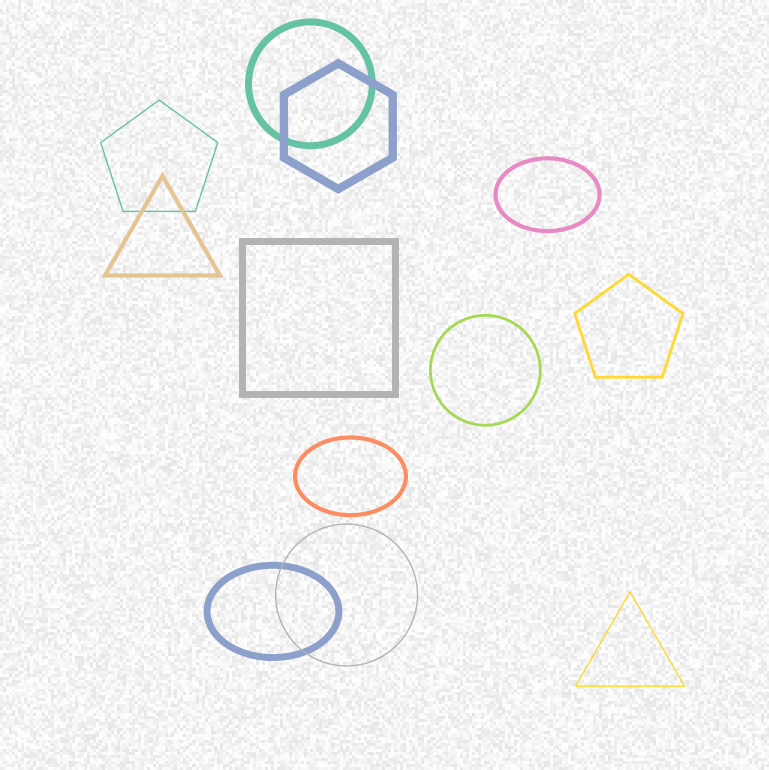[{"shape": "pentagon", "thickness": 0.5, "radius": 0.4, "center": [0.207, 0.79]}, {"shape": "circle", "thickness": 2.5, "radius": 0.4, "center": [0.403, 0.891]}, {"shape": "oval", "thickness": 1.5, "radius": 0.36, "center": [0.455, 0.381]}, {"shape": "oval", "thickness": 2.5, "radius": 0.43, "center": [0.354, 0.206]}, {"shape": "hexagon", "thickness": 3, "radius": 0.41, "center": [0.439, 0.836]}, {"shape": "oval", "thickness": 1.5, "radius": 0.34, "center": [0.711, 0.747]}, {"shape": "circle", "thickness": 1, "radius": 0.36, "center": [0.63, 0.519]}, {"shape": "pentagon", "thickness": 1, "radius": 0.37, "center": [0.817, 0.57]}, {"shape": "triangle", "thickness": 0.5, "radius": 0.41, "center": [0.818, 0.15]}, {"shape": "triangle", "thickness": 1.5, "radius": 0.43, "center": [0.211, 0.685]}, {"shape": "circle", "thickness": 0.5, "radius": 0.46, "center": [0.45, 0.227]}, {"shape": "square", "thickness": 2.5, "radius": 0.5, "center": [0.414, 0.588]}]